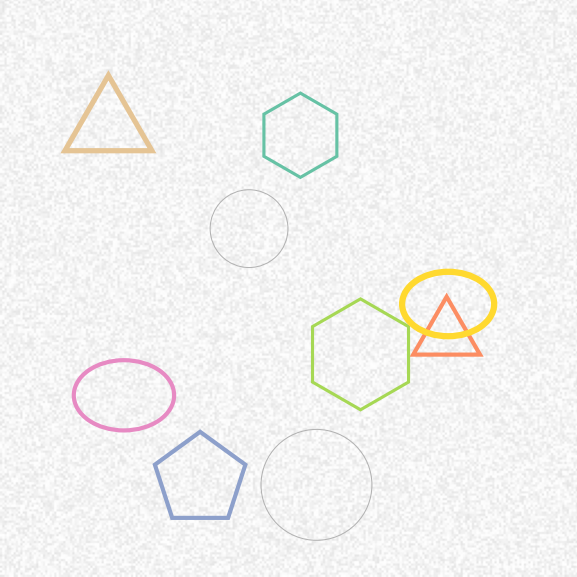[{"shape": "hexagon", "thickness": 1.5, "radius": 0.36, "center": [0.52, 0.765]}, {"shape": "triangle", "thickness": 2, "radius": 0.33, "center": [0.773, 0.418]}, {"shape": "pentagon", "thickness": 2, "radius": 0.41, "center": [0.347, 0.169]}, {"shape": "oval", "thickness": 2, "radius": 0.43, "center": [0.215, 0.315]}, {"shape": "hexagon", "thickness": 1.5, "radius": 0.48, "center": [0.624, 0.386]}, {"shape": "oval", "thickness": 3, "radius": 0.4, "center": [0.776, 0.473]}, {"shape": "triangle", "thickness": 2.5, "radius": 0.43, "center": [0.188, 0.782]}, {"shape": "circle", "thickness": 0.5, "radius": 0.34, "center": [0.431, 0.603]}, {"shape": "circle", "thickness": 0.5, "radius": 0.48, "center": [0.548, 0.16]}]